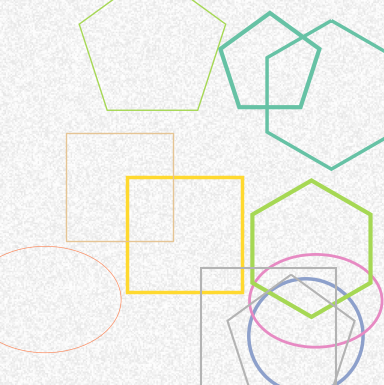[{"shape": "pentagon", "thickness": 3, "radius": 0.68, "center": [0.701, 0.831]}, {"shape": "hexagon", "thickness": 2.5, "radius": 0.96, "center": [0.861, 0.754]}, {"shape": "oval", "thickness": 0.5, "radius": 0.99, "center": [0.117, 0.222]}, {"shape": "circle", "thickness": 2.5, "radius": 0.74, "center": [0.795, 0.127]}, {"shape": "oval", "thickness": 2, "radius": 0.86, "center": [0.82, 0.219]}, {"shape": "hexagon", "thickness": 3, "radius": 0.89, "center": [0.809, 0.354]}, {"shape": "pentagon", "thickness": 1, "radius": 1.0, "center": [0.396, 0.875]}, {"shape": "square", "thickness": 2.5, "radius": 0.75, "center": [0.48, 0.39]}, {"shape": "square", "thickness": 1, "radius": 0.7, "center": [0.311, 0.514]}, {"shape": "square", "thickness": 1.5, "radius": 0.88, "center": [0.698, 0.128]}, {"shape": "pentagon", "thickness": 1.5, "radius": 0.87, "center": [0.756, 0.113]}]